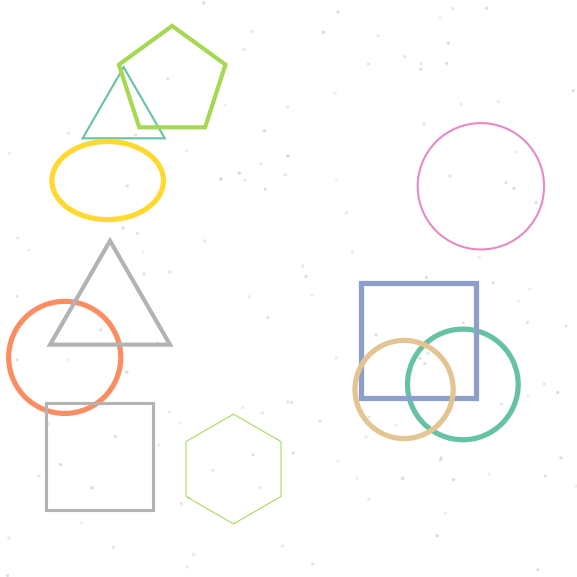[{"shape": "circle", "thickness": 2.5, "radius": 0.48, "center": [0.801, 0.333]}, {"shape": "triangle", "thickness": 1, "radius": 0.41, "center": [0.214, 0.801]}, {"shape": "circle", "thickness": 2.5, "radius": 0.49, "center": [0.112, 0.38]}, {"shape": "square", "thickness": 2.5, "radius": 0.5, "center": [0.725, 0.409]}, {"shape": "circle", "thickness": 1, "radius": 0.55, "center": [0.833, 0.677]}, {"shape": "hexagon", "thickness": 0.5, "radius": 0.47, "center": [0.404, 0.187]}, {"shape": "pentagon", "thickness": 2, "radius": 0.49, "center": [0.298, 0.857]}, {"shape": "oval", "thickness": 2.5, "radius": 0.48, "center": [0.186, 0.686]}, {"shape": "circle", "thickness": 2.5, "radius": 0.43, "center": [0.7, 0.325]}, {"shape": "square", "thickness": 1.5, "radius": 0.46, "center": [0.172, 0.208]}, {"shape": "triangle", "thickness": 2, "radius": 0.6, "center": [0.191, 0.462]}]